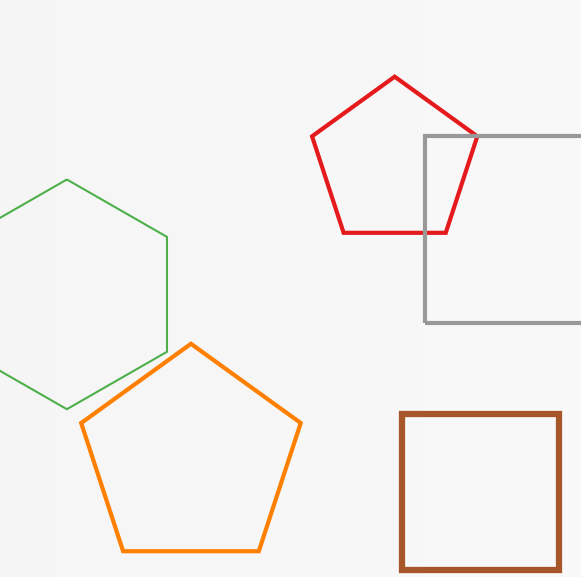[{"shape": "pentagon", "thickness": 2, "radius": 0.75, "center": [0.679, 0.717]}, {"shape": "hexagon", "thickness": 1, "radius": 0.99, "center": [0.115, 0.489]}, {"shape": "pentagon", "thickness": 2, "radius": 0.99, "center": [0.329, 0.205]}, {"shape": "square", "thickness": 3, "radius": 0.68, "center": [0.827, 0.148]}, {"shape": "square", "thickness": 2, "radius": 0.81, "center": [0.893, 0.601]}]